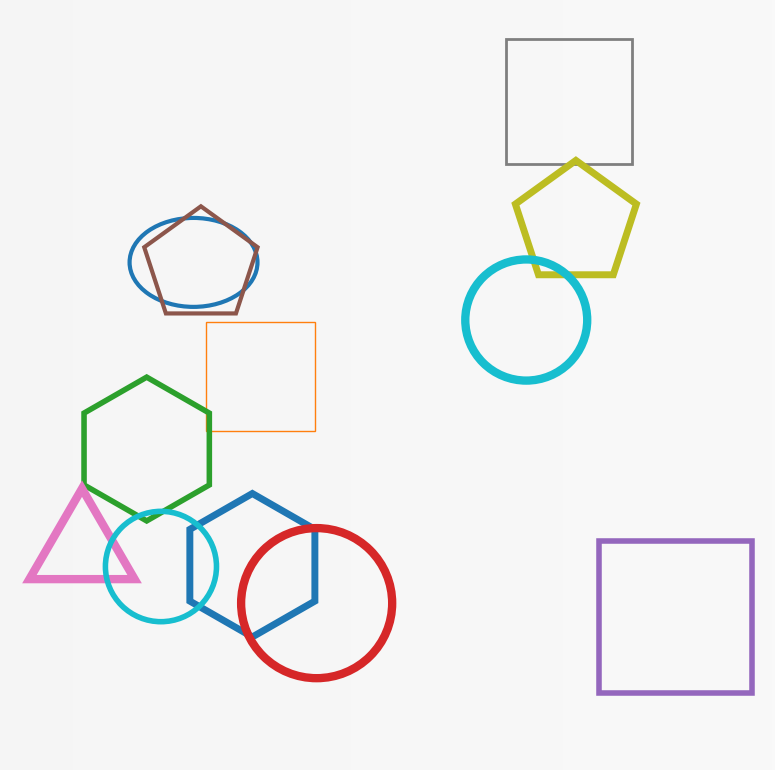[{"shape": "hexagon", "thickness": 2.5, "radius": 0.47, "center": [0.326, 0.266]}, {"shape": "oval", "thickness": 1.5, "radius": 0.41, "center": [0.25, 0.659]}, {"shape": "square", "thickness": 0.5, "radius": 0.35, "center": [0.336, 0.511]}, {"shape": "hexagon", "thickness": 2, "radius": 0.47, "center": [0.189, 0.417]}, {"shape": "circle", "thickness": 3, "radius": 0.49, "center": [0.409, 0.217]}, {"shape": "square", "thickness": 2, "radius": 0.49, "center": [0.871, 0.198]}, {"shape": "pentagon", "thickness": 1.5, "radius": 0.38, "center": [0.259, 0.655]}, {"shape": "triangle", "thickness": 3, "radius": 0.39, "center": [0.106, 0.287]}, {"shape": "square", "thickness": 1, "radius": 0.41, "center": [0.734, 0.868]}, {"shape": "pentagon", "thickness": 2.5, "radius": 0.41, "center": [0.743, 0.71]}, {"shape": "circle", "thickness": 3, "radius": 0.39, "center": [0.679, 0.584]}, {"shape": "circle", "thickness": 2, "radius": 0.36, "center": [0.208, 0.264]}]